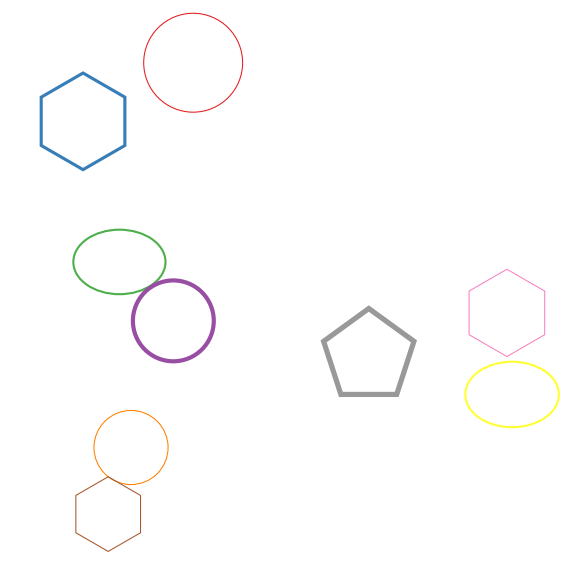[{"shape": "circle", "thickness": 0.5, "radius": 0.43, "center": [0.334, 0.891]}, {"shape": "hexagon", "thickness": 1.5, "radius": 0.42, "center": [0.144, 0.789]}, {"shape": "oval", "thickness": 1, "radius": 0.4, "center": [0.207, 0.546]}, {"shape": "circle", "thickness": 2, "radius": 0.35, "center": [0.3, 0.444]}, {"shape": "circle", "thickness": 0.5, "radius": 0.32, "center": [0.227, 0.224]}, {"shape": "oval", "thickness": 1, "radius": 0.41, "center": [0.887, 0.316]}, {"shape": "hexagon", "thickness": 0.5, "radius": 0.32, "center": [0.187, 0.109]}, {"shape": "hexagon", "thickness": 0.5, "radius": 0.38, "center": [0.878, 0.457]}, {"shape": "pentagon", "thickness": 2.5, "radius": 0.41, "center": [0.639, 0.383]}]